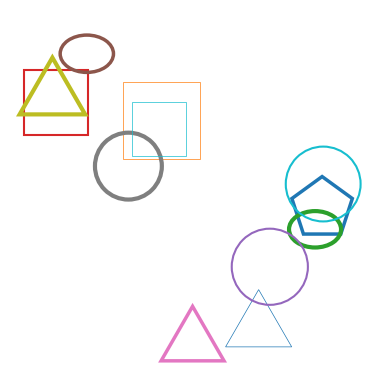[{"shape": "triangle", "thickness": 0.5, "radius": 0.5, "center": [0.672, 0.149]}, {"shape": "pentagon", "thickness": 2.5, "radius": 0.41, "center": [0.837, 0.459]}, {"shape": "square", "thickness": 0.5, "radius": 0.5, "center": [0.42, 0.686]}, {"shape": "oval", "thickness": 3, "radius": 0.34, "center": [0.818, 0.404]}, {"shape": "square", "thickness": 1.5, "radius": 0.42, "center": [0.145, 0.734]}, {"shape": "circle", "thickness": 1.5, "radius": 0.49, "center": [0.701, 0.307]}, {"shape": "oval", "thickness": 2.5, "radius": 0.35, "center": [0.226, 0.86]}, {"shape": "triangle", "thickness": 2.5, "radius": 0.47, "center": [0.5, 0.11]}, {"shape": "circle", "thickness": 3, "radius": 0.43, "center": [0.334, 0.569]}, {"shape": "triangle", "thickness": 3, "radius": 0.49, "center": [0.136, 0.752]}, {"shape": "circle", "thickness": 1.5, "radius": 0.49, "center": [0.839, 0.522]}, {"shape": "square", "thickness": 0.5, "radius": 0.35, "center": [0.413, 0.665]}]